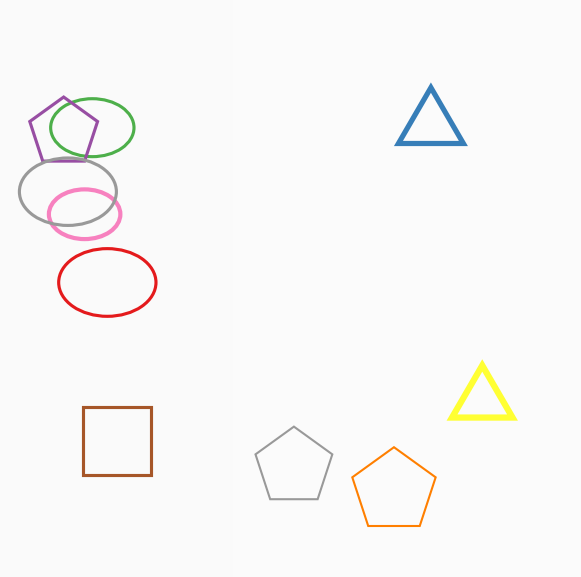[{"shape": "oval", "thickness": 1.5, "radius": 0.42, "center": [0.185, 0.51]}, {"shape": "triangle", "thickness": 2.5, "radius": 0.32, "center": [0.741, 0.783]}, {"shape": "oval", "thickness": 1.5, "radius": 0.36, "center": [0.159, 0.778]}, {"shape": "pentagon", "thickness": 1.5, "radius": 0.31, "center": [0.11, 0.77]}, {"shape": "pentagon", "thickness": 1, "radius": 0.38, "center": [0.678, 0.149]}, {"shape": "triangle", "thickness": 3, "radius": 0.3, "center": [0.83, 0.306]}, {"shape": "square", "thickness": 1.5, "radius": 0.29, "center": [0.201, 0.236]}, {"shape": "oval", "thickness": 2, "radius": 0.31, "center": [0.146, 0.628]}, {"shape": "pentagon", "thickness": 1, "radius": 0.35, "center": [0.506, 0.191]}, {"shape": "oval", "thickness": 1.5, "radius": 0.42, "center": [0.117, 0.667]}]